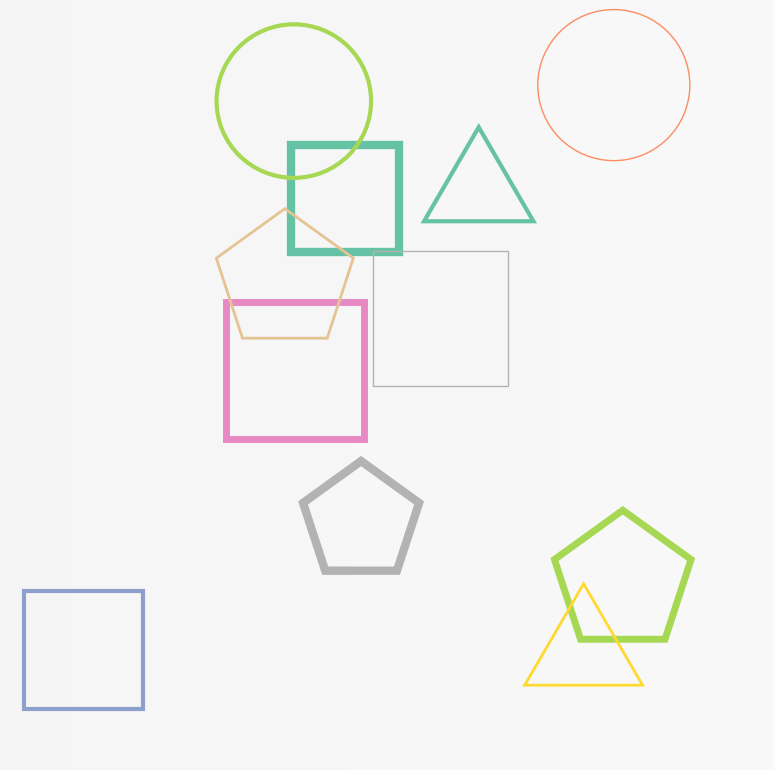[{"shape": "square", "thickness": 3, "radius": 0.35, "center": [0.445, 0.742]}, {"shape": "triangle", "thickness": 1.5, "radius": 0.41, "center": [0.618, 0.753]}, {"shape": "circle", "thickness": 0.5, "radius": 0.49, "center": [0.792, 0.889]}, {"shape": "square", "thickness": 1.5, "radius": 0.38, "center": [0.107, 0.156]}, {"shape": "square", "thickness": 2.5, "radius": 0.44, "center": [0.381, 0.519]}, {"shape": "circle", "thickness": 1.5, "radius": 0.5, "center": [0.379, 0.869]}, {"shape": "pentagon", "thickness": 2.5, "radius": 0.46, "center": [0.804, 0.245]}, {"shape": "triangle", "thickness": 1, "radius": 0.44, "center": [0.753, 0.154]}, {"shape": "pentagon", "thickness": 1, "radius": 0.46, "center": [0.368, 0.636]}, {"shape": "square", "thickness": 0.5, "radius": 0.44, "center": [0.568, 0.586]}, {"shape": "pentagon", "thickness": 3, "radius": 0.39, "center": [0.466, 0.323]}]